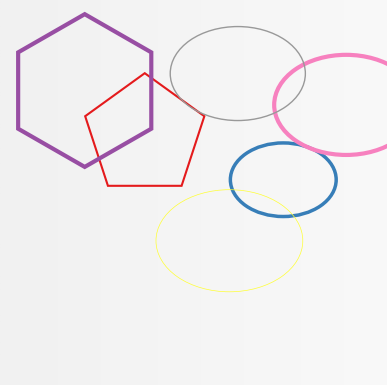[{"shape": "pentagon", "thickness": 1.5, "radius": 0.81, "center": [0.374, 0.648]}, {"shape": "oval", "thickness": 2.5, "radius": 0.68, "center": [0.731, 0.533]}, {"shape": "hexagon", "thickness": 3, "radius": 0.99, "center": [0.219, 0.765]}, {"shape": "oval", "thickness": 0.5, "radius": 0.95, "center": [0.592, 0.375]}, {"shape": "oval", "thickness": 3, "radius": 0.93, "center": [0.893, 0.728]}, {"shape": "oval", "thickness": 1, "radius": 0.87, "center": [0.614, 0.809]}]